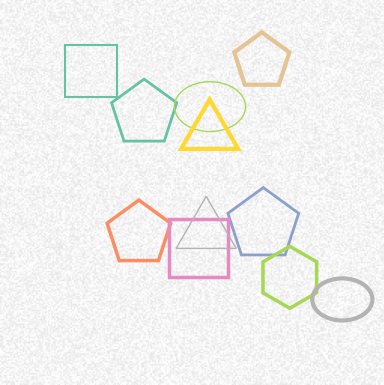[{"shape": "pentagon", "thickness": 2, "radius": 0.45, "center": [0.374, 0.706]}, {"shape": "square", "thickness": 1.5, "radius": 0.34, "center": [0.237, 0.814]}, {"shape": "pentagon", "thickness": 2.5, "radius": 0.43, "center": [0.361, 0.393]}, {"shape": "pentagon", "thickness": 2, "radius": 0.48, "center": [0.684, 0.416]}, {"shape": "square", "thickness": 2.5, "radius": 0.38, "center": [0.515, 0.356]}, {"shape": "hexagon", "thickness": 2.5, "radius": 0.4, "center": [0.753, 0.28]}, {"shape": "oval", "thickness": 1, "radius": 0.46, "center": [0.545, 0.723]}, {"shape": "triangle", "thickness": 3, "radius": 0.43, "center": [0.544, 0.656]}, {"shape": "pentagon", "thickness": 3, "radius": 0.38, "center": [0.68, 0.841]}, {"shape": "oval", "thickness": 3, "radius": 0.39, "center": [0.889, 0.222]}, {"shape": "triangle", "thickness": 1, "radius": 0.45, "center": [0.536, 0.4]}]